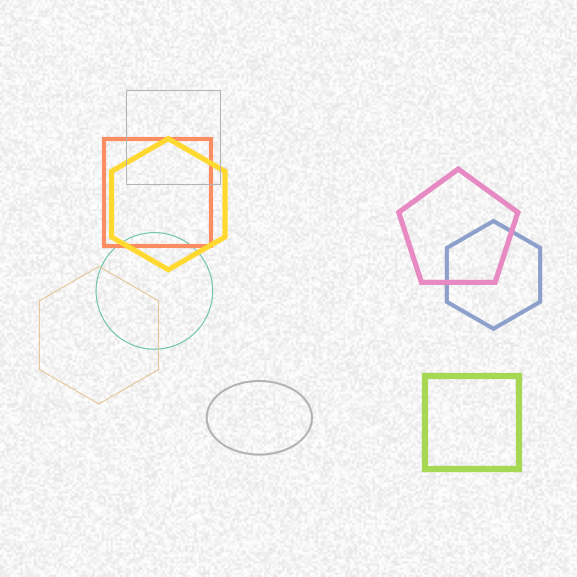[{"shape": "circle", "thickness": 0.5, "radius": 0.5, "center": [0.267, 0.495]}, {"shape": "square", "thickness": 2, "radius": 0.46, "center": [0.273, 0.666]}, {"shape": "hexagon", "thickness": 2, "radius": 0.47, "center": [0.855, 0.523]}, {"shape": "pentagon", "thickness": 2.5, "radius": 0.54, "center": [0.794, 0.598]}, {"shape": "square", "thickness": 3, "radius": 0.4, "center": [0.817, 0.268]}, {"shape": "hexagon", "thickness": 2.5, "radius": 0.57, "center": [0.291, 0.646]}, {"shape": "hexagon", "thickness": 0.5, "radius": 0.6, "center": [0.171, 0.419]}, {"shape": "oval", "thickness": 1, "radius": 0.46, "center": [0.449, 0.276]}, {"shape": "square", "thickness": 0.5, "radius": 0.41, "center": [0.3, 0.762]}]